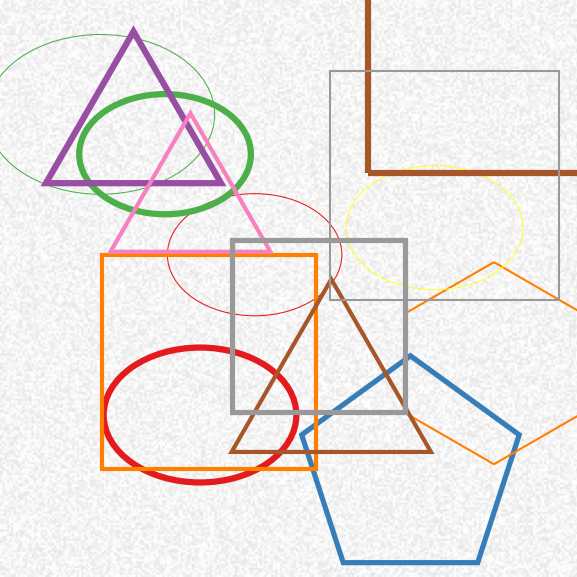[{"shape": "oval", "thickness": 3, "radius": 0.83, "center": [0.346, 0.281]}, {"shape": "oval", "thickness": 0.5, "radius": 0.76, "center": [0.441, 0.558]}, {"shape": "pentagon", "thickness": 2.5, "radius": 0.99, "center": [0.711, 0.185]}, {"shape": "oval", "thickness": 3, "radius": 0.74, "center": [0.286, 0.732]}, {"shape": "oval", "thickness": 0.5, "radius": 0.99, "center": [0.174, 0.801]}, {"shape": "triangle", "thickness": 3, "radius": 0.88, "center": [0.231, 0.769]}, {"shape": "hexagon", "thickness": 1, "radius": 0.87, "center": [0.855, 0.37]}, {"shape": "square", "thickness": 2, "radius": 0.93, "center": [0.362, 0.373]}, {"shape": "oval", "thickness": 0.5, "radius": 0.77, "center": [0.752, 0.605]}, {"shape": "triangle", "thickness": 2, "radius": 1.0, "center": [0.574, 0.316]}, {"shape": "square", "thickness": 3, "radius": 0.97, "center": [0.83, 0.892]}, {"shape": "triangle", "thickness": 2, "radius": 0.8, "center": [0.33, 0.643]}, {"shape": "square", "thickness": 2.5, "radius": 0.75, "center": [0.551, 0.435]}, {"shape": "square", "thickness": 1, "radius": 0.99, "center": [0.77, 0.678]}]